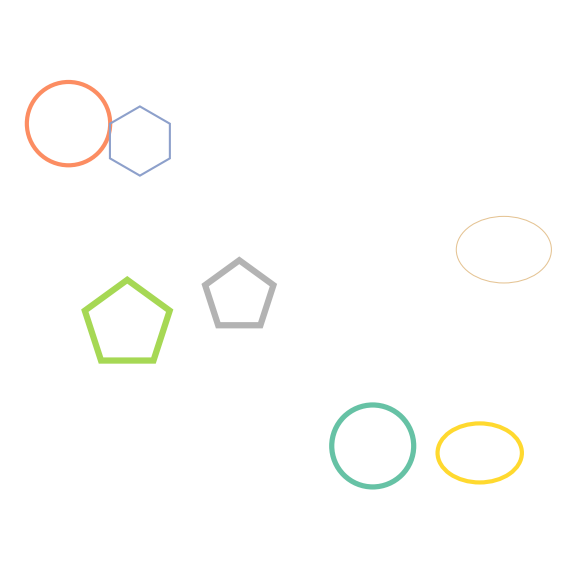[{"shape": "circle", "thickness": 2.5, "radius": 0.35, "center": [0.645, 0.227]}, {"shape": "circle", "thickness": 2, "radius": 0.36, "center": [0.119, 0.785]}, {"shape": "hexagon", "thickness": 1, "radius": 0.3, "center": [0.242, 0.755]}, {"shape": "pentagon", "thickness": 3, "radius": 0.39, "center": [0.22, 0.437]}, {"shape": "oval", "thickness": 2, "radius": 0.37, "center": [0.831, 0.215]}, {"shape": "oval", "thickness": 0.5, "radius": 0.41, "center": [0.872, 0.567]}, {"shape": "pentagon", "thickness": 3, "radius": 0.31, "center": [0.414, 0.486]}]